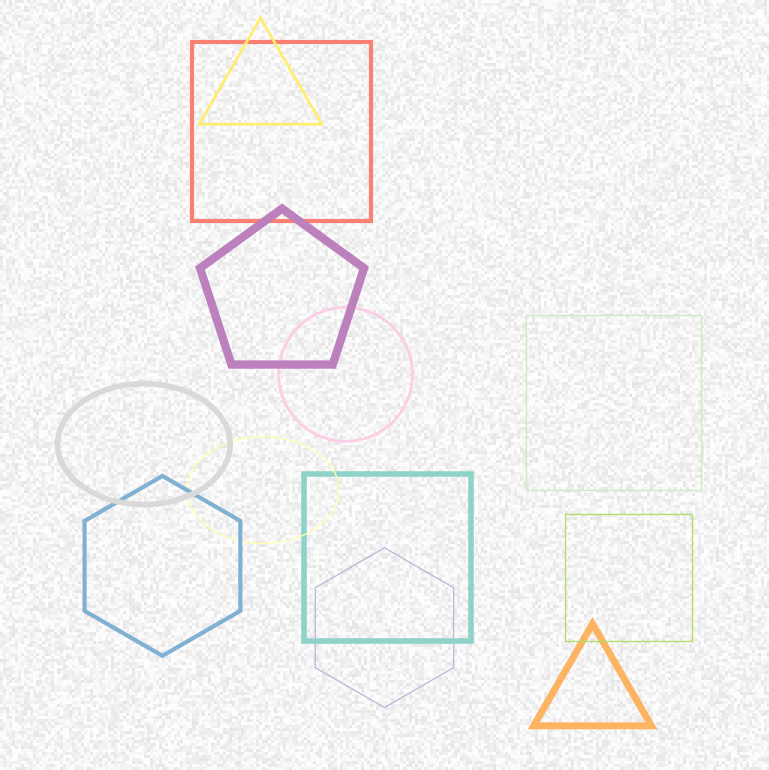[{"shape": "square", "thickness": 2, "radius": 0.54, "center": [0.503, 0.276]}, {"shape": "oval", "thickness": 0.5, "radius": 0.49, "center": [0.342, 0.364]}, {"shape": "hexagon", "thickness": 0.5, "radius": 0.52, "center": [0.499, 0.185]}, {"shape": "square", "thickness": 1.5, "radius": 0.58, "center": [0.366, 0.829]}, {"shape": "hexagon", "thickness": 1.5, "radius": 0.58, "center": [0.211, 0.265]}, {"shape": "triangle", "thickness": 2.5, "radius": 0.44, "center": [0.77, 0.102]}, {"shape": "square", "thickness": 0.5, "radius": 0.41, "center": [0.817, 0.25]}, {"shape": "circle", "thickness": 1, "radius": 0.43, "center": [0.449, 0.514]}, {"shape": "oval", "thickness": 2, "radius": 0.56, "center": [0.187, 0.423]}, {"shape": "pentagon", "thickness": 3, "radius": 0.56, "center": [0.366, 0.617]}, {"shape": "square", "thickness": 0.5, "radius": 0.57, "center": [0.797, 0.477]}, {"shape": "triangle", "thickness": 1, "radius": 0.46, "center": [0.338, 0.885]}]